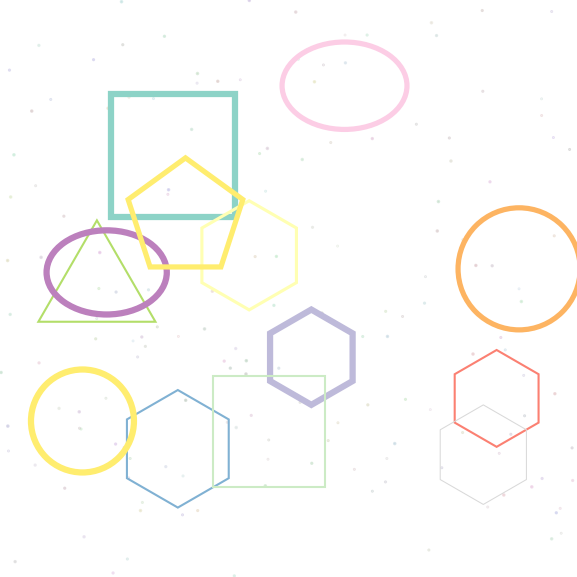[{"shape": "square", "thickness": 3, "radius": 0.53, "center": [0.3, 0.73]}, {"shape": "hexagon", "thickness": 1.5, "radius": 0.47, "center": [0.431, 0.557]}, {"shape": "hexagon", "thickness": 3, "radius": 0.41, "center": [0.539, 0.381]}, {"shape": "hexagon", "thickness": 1, "radius": 0.42, "center": [0.86, 0.309]}, {"shape": "hexagon", "thickness": 1, "radius": 0.51, "center": [0.308, 0.222]}, {"shape": "circle", "thickness": 2.5, "radius": 0.53, "center": [0.899, 0.534]}, {"shape": "triangle", "thickness": 1, "radius": 0.59, "center": [0.168, 0.501]}, {"shape": "oval", "thickness": 2.5, "radius": 0.54, "center": [0.597, 0.851]}, {"shape": "hexagon", "thickness": 0.5, "radius": 0.43, "center": [0.837, 0.212]}, {"shape": "oval", "thickness": 3, "radius": 0.52, "center": [0.185, 0.527]}, {"shape": "square", "thickness": 1, "radius": 0.48, "center": [0.466, 0.252]}, {"shape": "circle", "thickness": 3, "radius": 0.45, "center": [0.143, 0.27]}, {"shape": "pentagon", "thickness": 2.5, "radius": 0.52, "center": [0.321, 0.621]}]